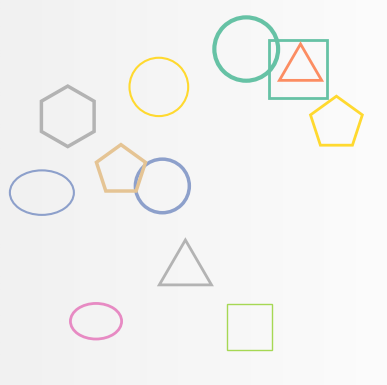[{"shape": "circle", "thickness": 3, "radius": 0.41, "center": [0.635, 0.873]}, {"shape": "square", "thickness": 2, "radius": 0.37, "center": [0.768, 0.821]}, {"shape": "triangle", "thickness": 2, "radius": 0.31, "center": [0.776, 0.823]}, {"shape": "circle", "thickness": 2.5, "radius": 0.35, "center": [0.419, 0.517]}, {"shape": "oval", "thickness": 1.5, "radius": 0.41, "center": [0.108, 0.5]}, {"shape": "oval", "thickness": 2, "radius": 0.33, "center": [0.248, 0.166]}, {"shape": "square", "thickness": 1, "radius": 0.29, "center": [0.644, 0.151]}, {"shape": "circle", "thickness": 1.5, "radius": 0.38, "center": [0.41, 0.774]}, {"shape": "pentagon", "thickness": 2, "radius": 0.35, "center": [0.868, 0.68]}, {"shape": "pentagon", "thickness": 2.5, "radius": 0.33, "center": [0.312, 0.558]}, {"shape": "hexagon", "thickness": 2.5, "radius": 0.39, "center": [0.175, 0.698]}, {"shape": "triangle", "thickness": 2, "radius": 0.39, "center": [0.478, 0.299]}]